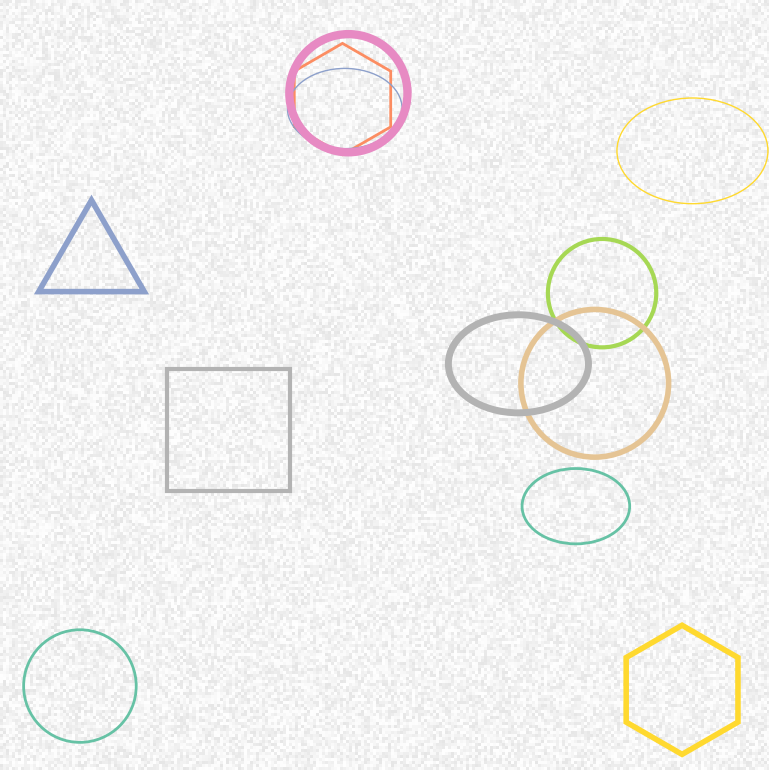[{"shape": "oval", "thickness": 1, "radius": 0.35, "center": [0.748, 0.343]}, {"shape": "circle", "thickness": 1, "radius": 0.37, "center": [0.104, 0.109]}, {"shape": "hexagon", "thickness": 1, "radius": 0.36, "center": [0.445, 0.871]}, {"shape": "triangle", "thickness": 2, "radius": 0.4, "center": [0.119, 0.661]}, {"shape": "oval", "thickness": 0.5, "radius": 0.37, "center": [0.448, 0.859]}, {"shape": "circle", "thickness": 3, "radius": 0.38, "center": [0.452, 0.879]}, {"shape": "circle", "thickness": 1.5, "radius": 0.35, "center": [0.782, 0.619]}, {"shape": "oval", "thickness": 0.5, "radius": 0.49, "center": [0.899, 0.804]}, {"shape": "hexagon", "thickness": 2, "radius": 0.42, "center": [0.886, 0.104]}, {"shape": "circle", "thickness": 2, "radius": 0.48, "center": [0.772, 0.502]}, {"shape": "oval", "thickness": 2.5, "radius": 0.45, "center": [0.673, 0.528]}, {"shape": "square", "thickness": 1.5, "radius": 0.4, "center": [0.297, 0.442]}]